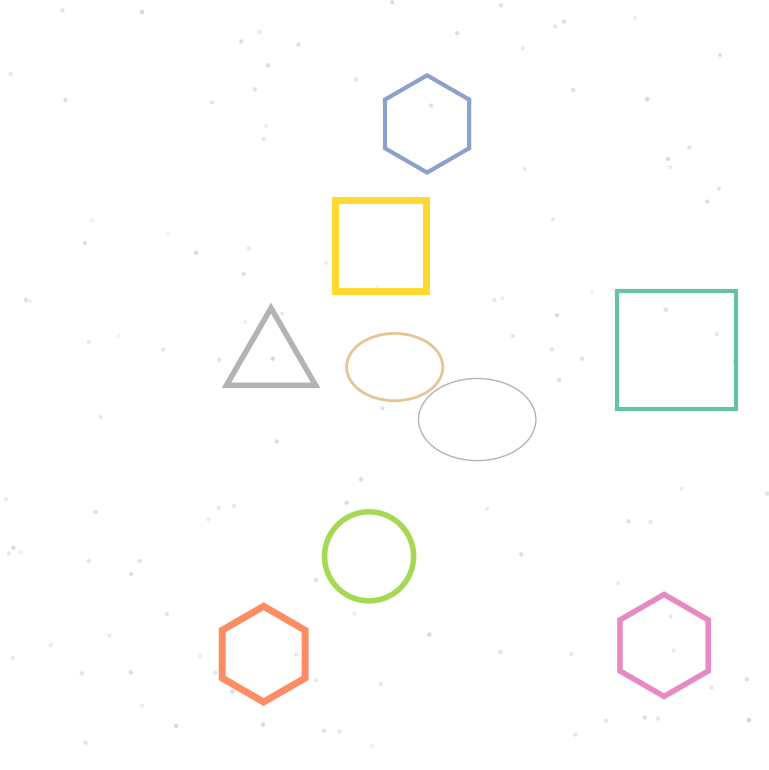[{"shape": "square", "thickness": 1.5, "radius": 0.39, "center": [0.879, 0.545]}, {"shape": "hexagon", "thickness": 2.5, "radius": 0.31, "center": [0.342, 0.15]}, {"shape": "hexagon", "thickness": 1.5, "radius": 0.32, "center": [0.555, 0.839]}, {"shape": "hexagon", "thickness": 2, "radius": 0.33, "center": [0.862, 0.162]}, {"shape": "circle", "thickness": 2, "radius": 0.29, "center": [0.479, 0.277]}, {"shape": "square", "thickness": 2.5, "radius": 0.3, "center": [0.494, 0.681]}, {"shape": "oval", "thickness": 1, "radius": 0.31, "center": [0.513, 0.523]}, {"shape": "oval", "thickness": 0.5, "radius": 0.38, "center": [0.62, 0.455]}, {"shape": "triangle", "thickness": 2, "radius": 0.33, "center": [0.352, 0.533]}]